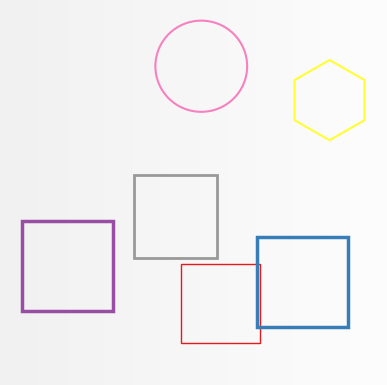[{"shape": "square", "thickness": 1, "radius": 0.51, "center": [0.569, 0.212]}, {"shape": "square", "thickness": 2.5, "radius": 0.58, "center": [0.781, 0.268]}, {"shape": "square", "thickness": 2.5, "radius": 0.59, "center": [0.175, 0.309]}, {"shape": "hexagon", "thickness": 1.5, "radius": 0.52, "center": [0.85, 0.74]}, {"shape": "circle", "thickness": 1.5, "radius": 0.59, "center": [0.519, 0.828]}, {"shape": "square", "thickness": 2, "radius": 0.54, "center": [0.453, 0.438]}]